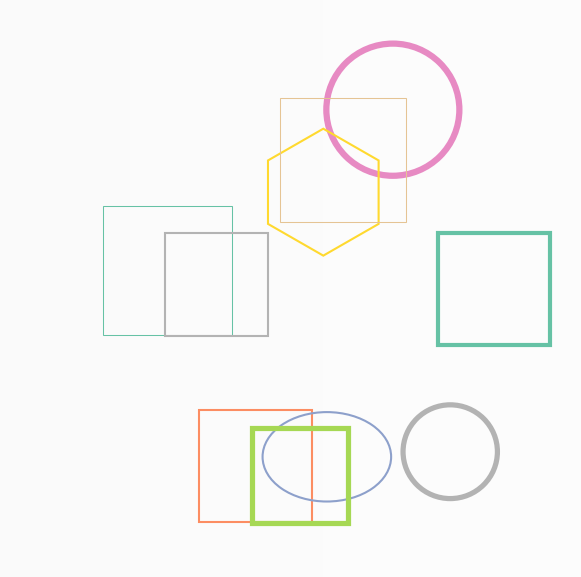[{"shape": "square", "thickness": 2, "radius": 0.48, "center": [0.85, 0.498]}, {"shape": "square", "thickness": 0.5, "radius": 0.56, "center": [0.288, 0.53]}, {"shape": "square", "thickness": 1, "radius": 0.49, "center": [0.439, 0.192]}, {"shape": "oval", "thickness": 1, "radius": 0.55, "center": [0.562, 0.208]}, {"shape": "circle", "thickness": 3, "radius": 0.57, "center": [0.676, 0.809]}, {"shape": "square", "thickness": 2.5, "radius": 0.41, "center": [0.516, 0.176]}, {"shape": "hexagon", "thickness": 1, "radius": 0.55, "center": [0.556, 0.666]}, {"shape": "square", "thickness": 0.5, "radius": 0.54, "center": [0.59, 0.722]}, {"shape": "circle", "thickness": 2.5, "radius": 0.41, "center": [0.775, 0.217]}, {"shape": "square", "thickness": 1, "radius": 0.44, "center": [0.372, 0.506]}]